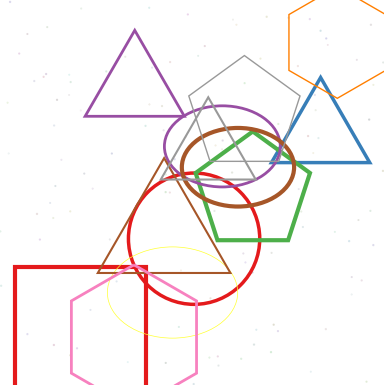[{"shape": "circle", "thickness": 2.5, "radius": 0.85, "center": [0.504, 0.38]}, {"shape": "square", "thickness": 3, "radius": 0.85, "center": [0.208, 0.136]}, {"shape": "triangle", "thickness": 2.5, "radius": 0.74, "center": [0.833, 0.651]}, {"shape": "pentagon", "thickness": 3, "radius": 0.78, "center": [0.657, 0.502]}, {"shape": "triangle", "thickness": 2, "radius": 0.74, "center": [0.35, 0.772]}, {"shape": "oval", "thickness": 2, "radius": 0.75, "center": [0.578, 0.62]}, {"shape": "hexagon", "thickness": 1, "radius": 0.73, "center": [0.876, 0.89]}, {"shape": "oval", "thickness": 0.5, "radius": 0.85, "center": [0.448, 0.24]}, {"shape": "oval", "thickness": 3, "radius": 0.73, "center": [0.618, 0.566]}, {"shape": "triangle", "thickness": 1.5, "radius": 0.99, "center": [0.426, 0.39]}, {"shape": "hexagon", "thickness": 2, "radius": 0.94, "center": [0.348, 0.125]}, {"shape": "triangle", "thickness": 1.5, "radius": 0.71, "center": [0.541, 0.605]}, {"shape": "pentagon", "thickness": 1, "radius": 0.76, "center": [0.635, 0.704]}]